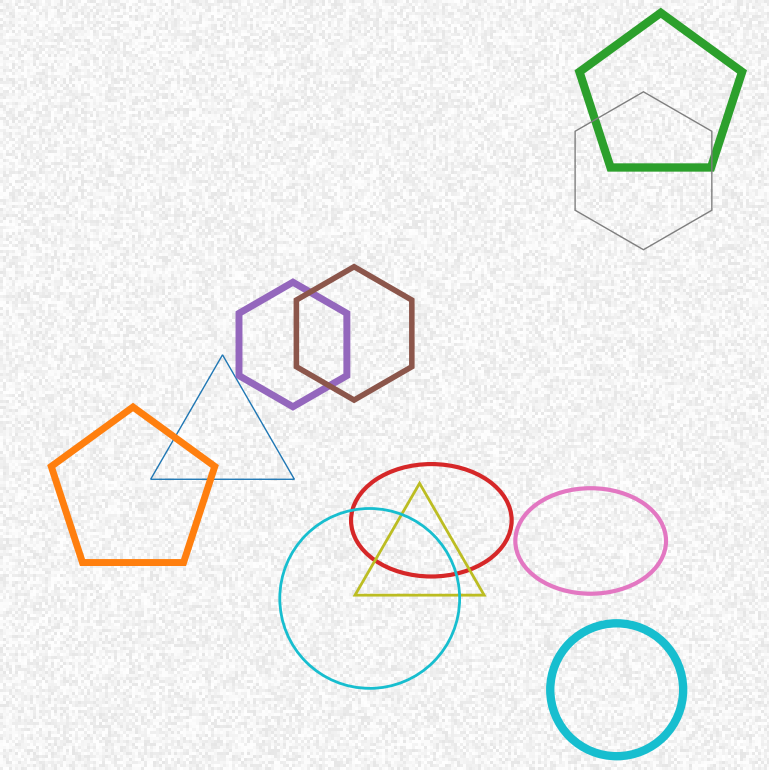[{"shape": "triangle", "thickness": 0.5, "radius": 0.54, "center": [0.289, 0.431]}, {"shape": "pentagon", "thickness": 2.5, "radius": 0.56, "center": [0.173, 0.36]}, {"shape": "pentagon", "thickness": 3, "radius": 0.56, "center": [0.858, 0.872]}, {"shape": "oval", "thickness": 1.5, "radius": 0.52, "center": [0.56, 0.324]}, {"shape": "hexagon", "thickness": 2.5, "radius": 0.4, "center": [0.38, 0.553]}, {"shape": "hexagon", "thickness": 2, "radius": 0.43, "center": [0.46, 0.567]}, {"shape": "oval", "thickness": 1.5, "radius": 0.49, "center": [0.767, 0.297]}, {"shape": "hexagon", "thickness": 0.5, "radius": 0.51, "center": [0.836, 0.778]}, {"shape": "triangle", "thickness": 1, "radius": 0.48, "center": [0.545, 0.275]}, {"shape": "circle", "thickness": 3, "radius": 0.43, "center": [0.801, 0.104]}, {"shape": "circle", "thickness": 1, "radius": 0.58, "center": [0.48, 0.223]}]